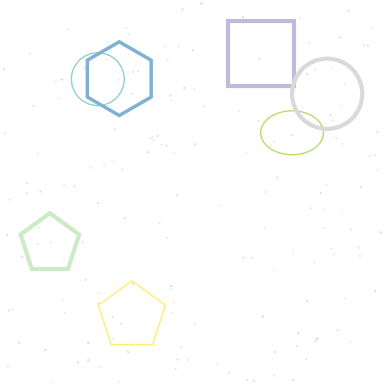[{"shape": "circle", "thickness": 1, "radius": 0.34, "center": [0.254, 0.794]}, {"shape": "square", "thickness": 3, "radius": 0.42, "center": [0.678, 0.861]}, {"shape": "hexagon", "thickness": 2.5, "radius": 0.48, "center": [0.31, 0.796]}, {"shape": "oval", "thickness": 1, "radius": 0.41, "center": [0.759, 0.655]}, {"shape": "circle", "thickness": 3, "radius": 0.46, "center": [0.85, 0.756]}, {"shape": "pentagon", "thickness": 3, "radius": 0.4, "center": [0.13, 0.366]}, {"shape": "pentagon", "thickness": 1, "radius": 0.46, "center": [0.343, 0.179]}]